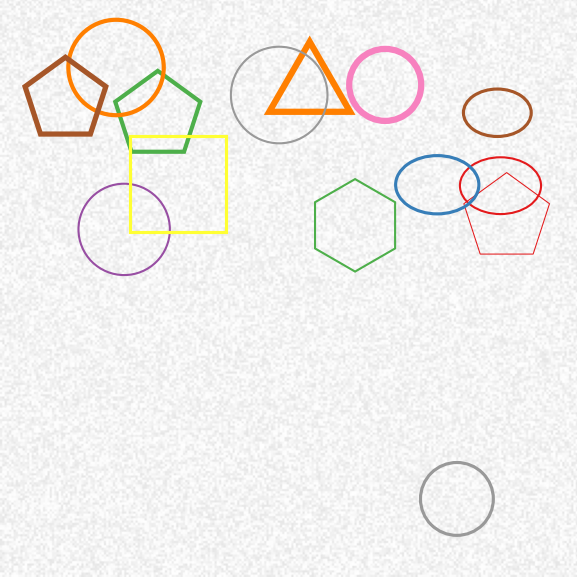[{"shape": "pentagon", "thickness": 0.5, "radius": 0.39, "center": [0.877, 0.622]}, {"shape": "oval", "thickness": 1, "radius": 0.35, "center": [0.867, 0.678]}, {"shape": "oval", "thickness": 1.5, "radius": 0.36, "center": [0.757, 0.679]}, {"shape": "hexagon", "thickness": 1, "radius": 0.4, "center": [0.615, 0.609]}, {"shape": "pentagon", "thickness": 2, "radius": 0.39, "center": [0.273, 0.799]}, {"shape": "circle", "thickness": 1, "radius": 0.4, "center": [0.215, 0.602]}, {"shape": "circle", "thickness": 2, "radius": 0.41, "center": [0.201, 0.882]}, {"shape": "triangle", "thickness": 3, "radius": 0.4, "center": [0.536, 0.846]}, {"shape": "square", "thickness": 1.5, "radius": 0.42, "center": [0.308, 0.681]}, {"shape": "pentagon", "thickness": 2.5, "radius": 0.37, "center": [0.113, 0.826]}, {"shape": "oval", "thickness": 1.5, "radius": 0.29, "center": [0.861, 0.804]}, {"shape": "circle", "thickness": 3, "radius": 0.31, "center": [0.667, 0.852]}, {"shape": "circle", "thickness": 1.5, "radius": 0.32, "center": [0.791, 0.135]}, {"shape": "circle", "thickness": 1, "radius": 0.42, "center": [0.483, 0.835]}]